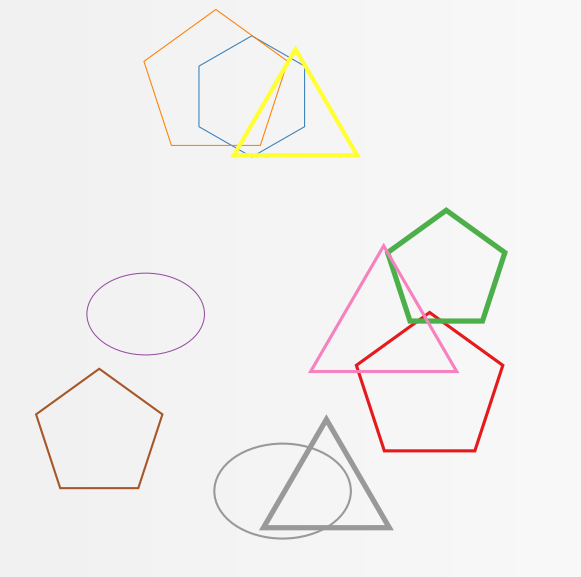[{"shape": "pentagon", "thickness": 1.5, "radius": 0.66, "center": [0.739, 0.326]}, {"shape": "hexagon", "thickness": 0.5, "radius": 0.52, "center": [0.433, 0.832]}, {"shape": "pentagon", "thickness": 2.5, "radius": 0.53, "center": [0.768, 0.529]}, {"shape": "oval", "thickness": 0.5, "radius": 0.51, "center": [0.251, 0.455]}, {"shape": "pentagon", "thickness": 0.5, "radius": 0.65, "center": [0.371, 0.853]}, {"shape": "triangle", "thickness": 2, "radius": 0.61, "center": [0.508, 0.791]}, {"shape": "pentagon", "thickness": 1, "radius": 0.57, "center": [0.171, 0.246]}, {"shape": "triangle", "thickness": 1.5, "radius": 0.73, "center": [0.66, 0.428]}, {"shape": "oval", "thickness": 1, "radius": 0.59, "center": [0.486, 0.149]}, {"shape": "triangle", "thickness": 2.5, "radius": 0.63, "center": [0.562, 0.148]}]